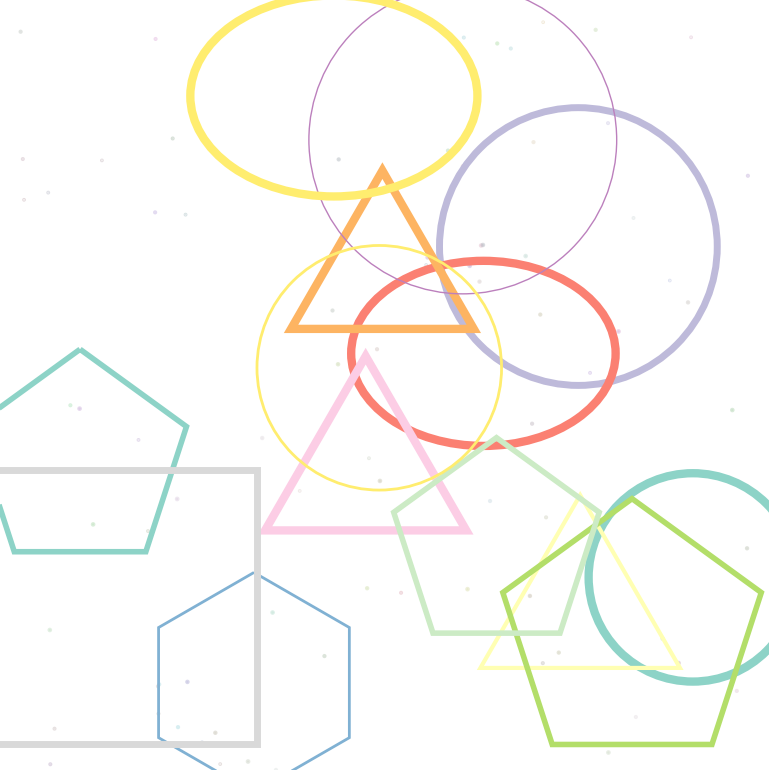[{"shape": "pentagon", "thickness": 2, "radius": 0.73, "center": [0.104, 0.401]}, {"shape": "circle", "thickness": 3, "radius": 0.68, "center": [0.9, 0.25]}, {"shape": "triangle", "thickness": 1.5, "radius": 0.75, "center": [0.753, 0.207]}, {"shape": "circle", "thickness": 2.5, "radius": 0.9, "center": [0.751, 0.68]}, {"shape": "oval", "thickness": 3, "radius": 0.86, "center": [0.628, 0.541]}, {"shape": "hexagon", "thickness": 1, "radius": 0.72, "center": [0.33, 0.113]}, {"shape": "triangle", "thickness": 3, "radius": 0.69, "center": [0.497, 0.641]}, {"shape": "pentagon", "thickness": 2, "radius": 0.88, "center": [0.821, 0.176]}, {"shape": "triangle", "thickness": 3, "radius": 0.75, "center": [0.475, 0.387]}, {"shape": "square", "thickness": 2.5, "radius": 0.89, "center": [0.155, 0.212]}, {"shape": "circle", "thickness": 0.5, "radius": 1.0, "center": [0.601, 0.818]}, {"shape": "pentagon", "thickness": 2, "radius": 0.7, "center": [0.645, 0.291]}, {"shape": "oval", "thickness": 3, "radius": 0.93, "center": [0.434, 0.875]}, {"shape": "circle", "thickness": 1, "radius": 0.79, "center": [0.493, 0.522]}]